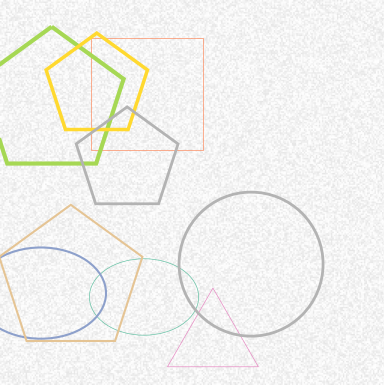[{"shape": "oval", "thickness": 0.5, "radius": 0.71, "center": [0.374, 0.229]}, {"shape": "square", "thickness": 0.5, "radius": 0.72, "center": [0.382, 0.756]}, {"shape": "oval", "thickness": 1.5, "radius": 0.85, "center": [0.106, 0.239]}, {"shape": "triangle", "thickness": 0.5, "radius": 0.68, "center": [0.553, 0.116]}, {"shape": "pentagon", "thickness": 3, "radius": 0.98, "center": [0.134, 0.734]}, {"shape": "pentagon", "thickness": 2.5, "radius": 0.69, "center": [0.251, 0.776]}, {"shape": "pentagon", "thickness": 1.5, "radius": 0.98, "center": [0.184, 0.272]}, {"shape": "pentagon", "thickness": 2, "radius": 0.7, "center": [0.33, 0.583]}, {"shape": "circle", "thickness": 2, "radius": 0.94, "center": [0.652, 0.314]}]